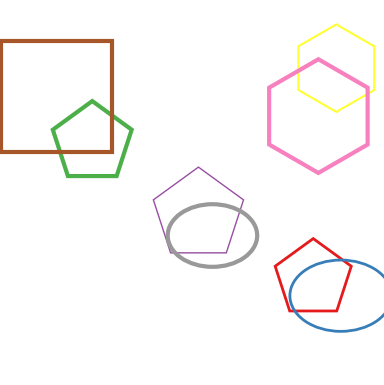[{"shape": "pentagon", "thickness": 2, "radius": 0.52, "center": [0.814, 0.276]}, {"shape": "oval", "thickness": 2, "radius": 0.66, "center": [0.885, 0.232]}, {"shape": "pentagon", "thickness": 3, "radius": 0.54, "center": [0.24, 0.63]}, {"shape": "pentagon", "thickness": 1, "radius": 0.62, "center": [0.515, 0.443]}, {"shape": "hexagon", "thickness": 1.5, "radius": 0.57, "center": [0.874, 0.823]}, {"shape": "square", "thickness": 3, "radius": 0.72, "center": [0.146, 0.75]}, {"shape": "hexagon", "thickness": 3, "radius": 0.74, "center": [0.827, 0.698]}, {"shape": "oval", "thickness": 3, "radius": 0.58, "center": [0.552, 0.388]}]